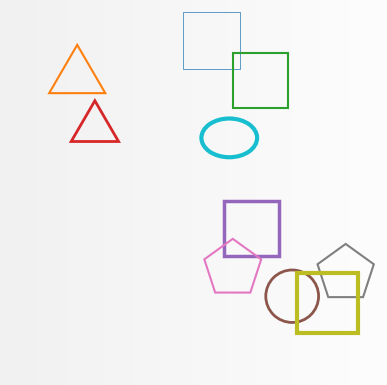[{"shape": "square", "thickness": 0.5, "radius": 0.37, "center": [0.546, 0.894]}, {"shape": "triangle", "thickness": 1.5, "radius": 0.42, "center": [0.199, 0.8]}, {"shape": "square", "thickness": 1.5, "radius": 0.35, "center": [0.673, 0.791]}, {"shape": "triangle", "thickness": 2, "radius": 0.35, "center": [0.245, 0.668]}, {"shape": "square", "thickness": 2.5, "radius": 0.36, "center": [0.649, 0.407]}, {"shape": "circle", "thickness": 2, "radius": 0.34, "center": [0.754, 0.231]}, {"shape": "pentagon", "thickness": 1.5, "radius": 0.39, "center": [0.601, 0.303]}, {"shape": "pentagon", "thickness": 1.5, "radius": 0.38, "center": [0.892, 0.29]}, {"shape": "square", "thickness": 3, "radius": 0.39, "center": [0.845, 0.213]}, {"shape": "oval", "thickness": 3, "radius": 0.36, "center": [0.592, 0.642]}]